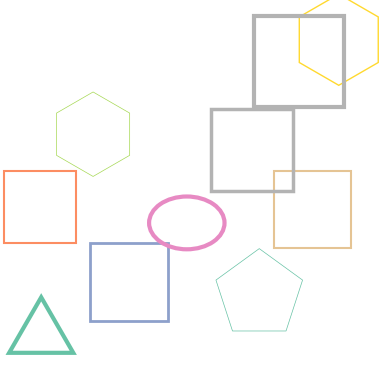[{"shape": "pentagon", "thickness": 0.5, "radius": 0.59, "center": [0.673, 0.236]}, {"shape": "triangle", "thickness": 3, "radius": 0.48, "center": [0.107, 0.132]}, {"shape": "square", "thickness": 1.5, "radius": 0.47, "center": [0.104, 0.463]}, {"shape": "square", "thickness": 2, "radius": 0.51, "center": [0.336, 0.267]}, {"shape": "oval", "thickness": 3, "radius": 0.49, "center": [0.485, 0.421]}, {"shape": "hexagon", "thickness": 0.5, "radius": 0.55, "center": [0.242, 0.651]}, {"shape": "hexagon", "thickness": 1, "radius": 0.59, "center": [0.88, 0.897]}, {"shape": "square", "thickness": 1.5, "radius": 0.5, "center": [0.813, 0.456]}, {"shape": "square", "thickness": 2.5, "radius": 0.54, "center": [0.654, 0.611]}, {"shape": "square", "thickness": 3, "radius": 0.59, "center": [0.776, 0.84]}]